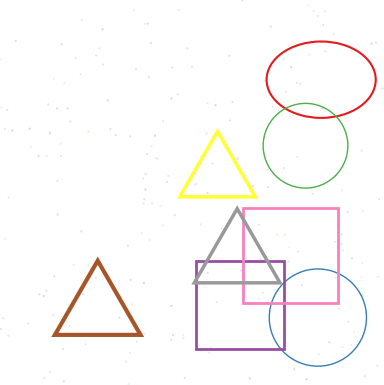[{"shape": "oval", "thickness": 1.5, "radius": 0.71, "center": [0.834, 0.793]}, {"shape": "circle", "thickness": 1, "radius": 0.63, "center": [0.826, 0.175]}, {"shape": "circle", "thickness": 1, "radius": 0.55, "center": [0.794, 0.622]}, {"shape": "square", "thickness": 2, "radius": 0.57, "center": [0.623, 0.207]}, {"shape": "triangle", "thickness": 2.5, "radius": 0.57, "center": [0.565, 0.545]}, {"shape": "triangle", "thickness": 3, "radius": 0.64, "center": [0.254, 0.194]}, {"shape": "square", "thickness": 2, "radius": 0.62, "center": [0.755, 0.336]}, {"shape": "triangle", "thickness": 2.5, "radius": 0.64, "center": [0.616, 0.33]}]